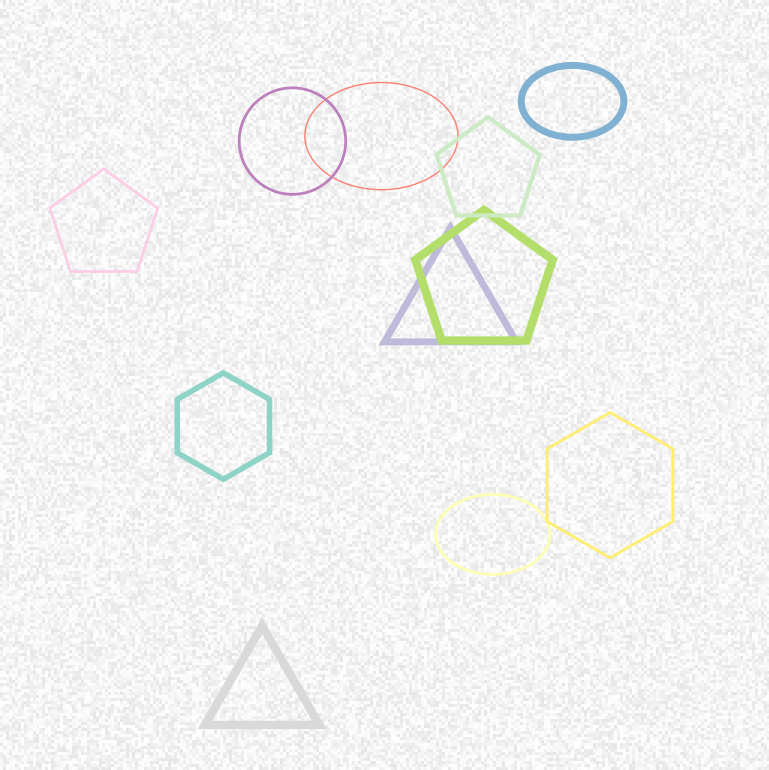[{"shape": "hexagon", "thickness": 2, "radius": 0.35, "center": [0.29, 0.447]}, {"shape": "oval", "thickness": 1, "radius": 0.37, "center": [0.64, 0.306]}, {"shape": "triangle", "thickness": 2.5, "radius": 0.49, "center": [0.585, 0.605]}, {"shape": "oval", "thickness": 0.5, "radius": 0.5, "center": [0.495, 0.823]}, {"shape": "oval", "thickness": 2.5, "radius": 0.33, "center": [0.744, 0.868]}, {"shape": "pentagon", "thickness": 3, "radius": 0.47, "center": [0.629, 0.634]}, {"shape": "pentagon", "thickness": 1, "radius": 0.37, "center": [0.135, 0.707]}, {"shape": "triangle", "thickness": 3, "radius": 0.43, "center": [0.34, 0.101]}, {"shape": "circle", "thickness": 1, "radius": 0.35, "center": [0.38, 0.817]}, {"shape": "pentagon", "thickness": 1.5, "radius": 0.35, "center": [0.634, 0.777]}, {"shape": "hexagon", "thickness": 1, "radius": 0.47, "center": [0.792, 0.37]}]